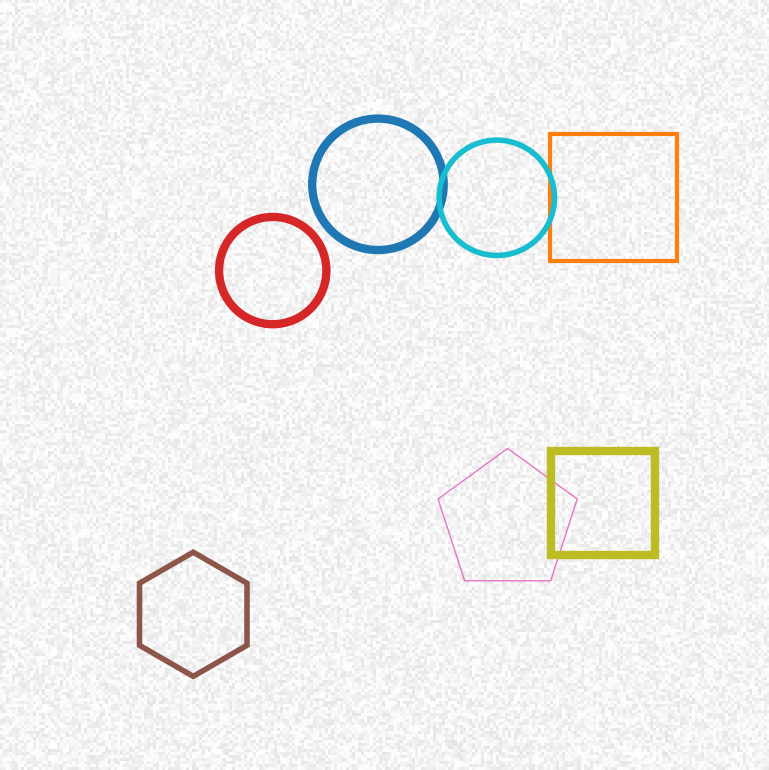[{"shape": "circle", "thickness": 3, "radius": 0.43, "center": [0.491, 0.761]}, {"shape": "square", "thickness": 1.5, "radius": 0.41, "center": [0.797, 0.743]}, {"shape": "circle", "thickness": 3, "radius": 0.35, "center": [0.354, 0.649]}, {"shape": "hexagon", "thickness": 2, "radius": 0.4, "center": [0.251, 0.202]}, {"shape": "pentagon", "thickness": 0.5, "radius": 0.48, "center": [0.659, 0.323]}, {"shape": "square", "thickness": 3, "radius": 0.34, "center": [0.783, 0.347]}, {"shape": "circle", "thickness": 2, "radius": 0.37, "center": [0.645, 0.743]}]